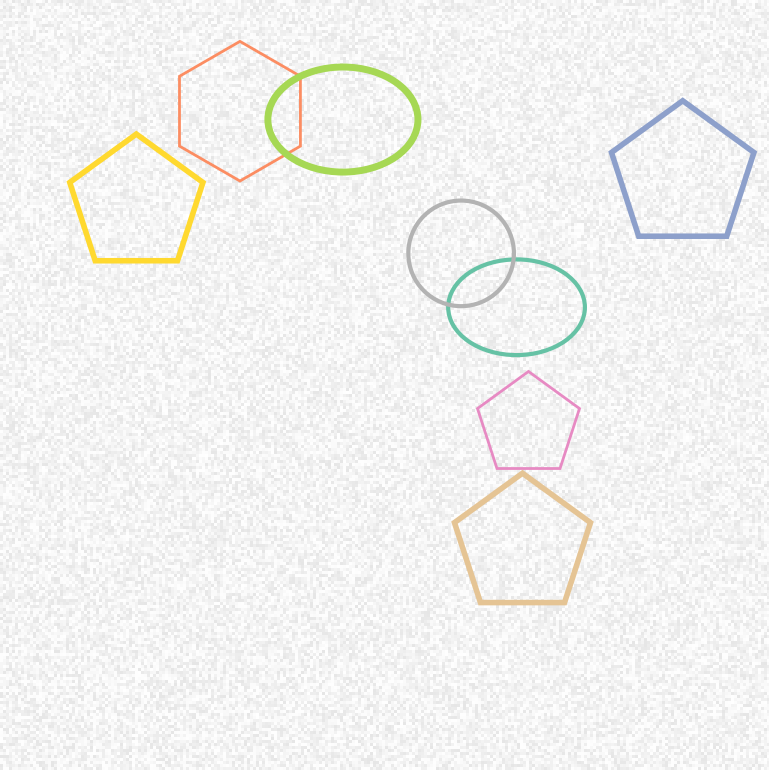[{"shape": "oval", "thickness": 1.5, "radius": 0.44, "center": [0.671, 0.601]}, {"shape": "hexagon", "thickness": 1, "radius": 0.45, "center": [0.312, 0.856]}, {"shape": "pentagon", "thickness": 2, "radius": 0.49, "center": [0.887, 0.772]}, {"shape": "pentagon", "thickness": 1, "radius": 0.35, "center": [0.686, 0.448]}, {"shape": "oval", "thickness": 2.5, "radius": 0.49, "center": [0.445, 0.845]}, {"shape": "pentagon", "thickness": 2, "radius": 0.45, "center": [0.177, 0.735]}, {"shape": "pentagon", "thickness": 2, "radius": 0.46, "center": [0.679, 0.293]}, {"shape": "circle", "thickness": 1.5, "radius": 0.34, "center": [0.599, 0.671]}]